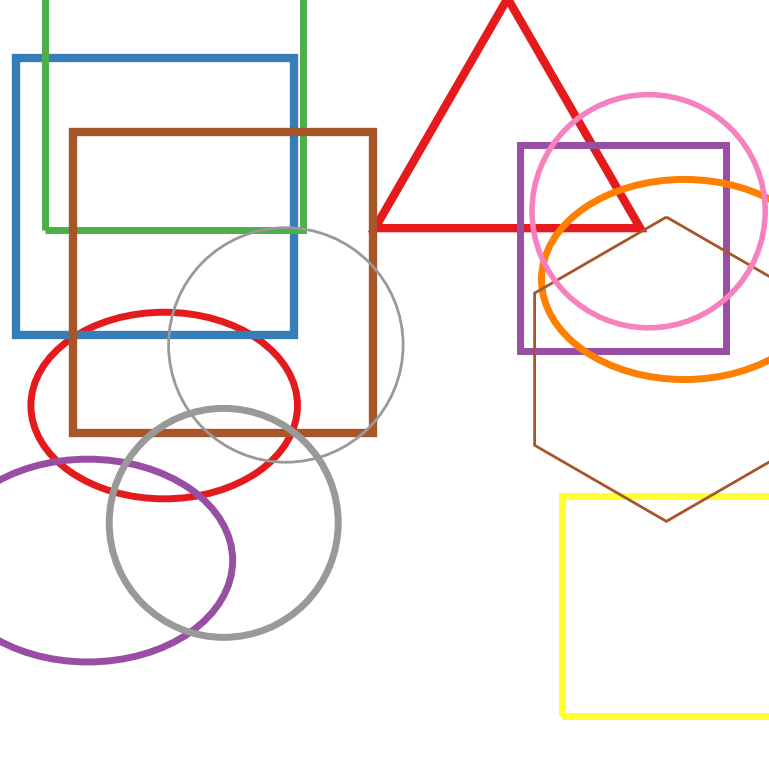[{"shape": "triangle", "thickness": 3, "radius": 0.99, "center": [0.659, 0.803]}, {"shape": "oval", "thickness": 2.5, "radius": 0.87, "center": [0.213, 0.473]}, {"shape": "square", "thickness": 3, "radius": 0.9, "center": [0.201, 0.745]}, {"shape": "square", "thickness": 2.5, "radius": 0.84, "center": [0.226, 0.869]}, {"shape": "oval", "thickness": 2.5, "radius": 0.94, "center": [0.114, 0.272]}, {"shape": "square", "thickness": 2.5, "radius": 0.67, "center": [0.809, 0.678]}, {"shape": "oval", "thickness": 2.5, "radius": 0.93, "center": [0.889, 0.637]}, {"shape": "square", "thickness": 2.5, "radius": 0.71, "center": [0.872, 0.213]}, {"shape": "square", "thickness": 3, "radius": 0.98, "center": [0.29, 0.633]}, {"shape": "hexagon", "thickness": 1, "radius": 0.99, "center": [0.865, 0.521]}, {"shape": "circle", "thickness": 2, "radius": 0.76, "center": [0.842, 0.726]}, {"shape": "circle", "thickness": 2.5, "radius": 0.74, "center": [0.291, 0.321]}, {"shape": "circle", "thickness": 1, "radius": 0.76, "center": [0.371, 0.552]}]